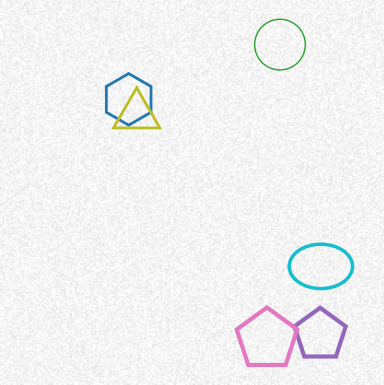[{"shape": "hexagon", "thickness": 2, "radius": 0.33, "center": [0.334, 0.742]}, {"shape": "circle", "thickness": 1, "radius": 0.33, "center": [0.727, 0.884]}, {"shape": "pentagon", "thickness": 3, "radius": 0.35, "center": [0.831, 0.131]}, {"shape": "pentagon", "thickness": 3, "radius": 0.41, "center": [0.693, 0.119]}, {"shape": "triangle", "thickness": 2, "radius": 0.35, "center": [0.355, 0.702]}, {"shape": "oval", "thickness": 2.5, "radius": 0.41, "center": [0.833, 0.308]}]